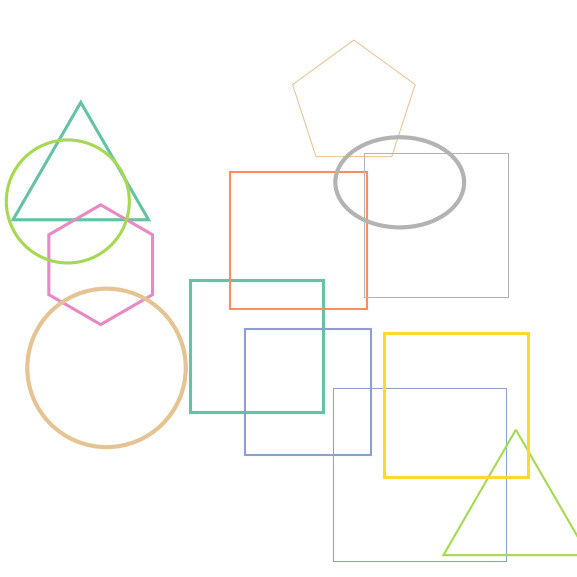[{"shape": "triangle", "thickness": 1.5, "radius": 0.68, "center": [0.14, 0.686]}, {"shape": "square", "thickness": 1.5, "radius": 0.57, "center": [0.444, 0.399]}, {"shape": "square", "thickness": 1, "radius": 0.59, "center": [0.517, 0.583]}, {"shape": "square", "thickness": 1, "radius": 0.54, "center": [0.534, 0.321]}, {"shape": "square", "thickness": 0.5, "radius": 0.75, "center": [0.727, 0.178]}, {"shape": "hexagon", "thickness": 1.5, "radius": 0.52, "center": [0.174, 0.541]}, {"shape": "circle", "thickness": 1.5, "radius": 0.53, "center": [0.117, 0.65]}, {"shape": "triangle", "thickness": 1, "radius": 0.72, "center": [0.893, 0.11]}, {"shape": "square", "thickness": 1.5, "radius": 0.62, "center": [0.789, 0.297]}, {"shape": "pentagon", "thickness": 0.5, "radius": 0.56, "center": [0.613, 0.818]}, {"shape": "circle", "thickness": 2, "radius": 0.69, "center": [0.184, 0.362]}, {"shape": "square", "thickness": 0.5, "radius": 0.62, "center": [0.755, 0.61]}, {"shape": "oval", "thickness": 2, "radius": 0.56, "center": [0.692, 0.683]}]